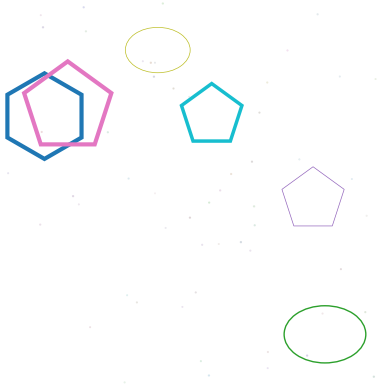[{"shape": "hexagon", "thickness": 3, "radius": 0.56, "center": [0.115, 0.698]}, {"shape": "oval", "thickness": 1, "radius": 0.53, "center": [0.844, 0.132]}, {"shape": "pentagon", "thickness": 0.5, "radius": 0.42, "center": [0.813, 0.482]}, {"shape": "pentagon", "thickness": 3, "radius": 0.6, "center": [0.176, 0.721]}, {"shape": "oval", "thickness": 0.5, "radius": 0.42, "center": [0.41, 0.87]}, {"shape": "pentagon", "thickness": 2.5, "radius": 0.41, "center": [0.55, 0.7]}]